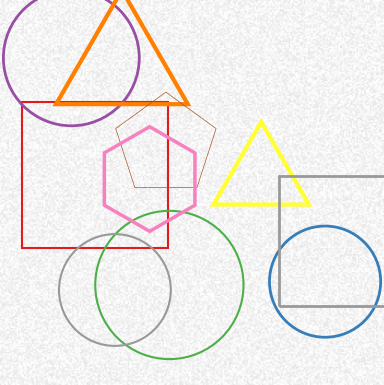[{"shape": "square", "thickness": 1.5, "radius": 0.95, "center": [0.246, 0.545]}, {"shape": "circle", "thickness": 2, "radius": 0.72, "center": [0.844, 0.268]}, {"shape": "circle", "thickness": 1.5, "radius": 0.96, "center": [0.44, 0.26]}, {"shape": "circle", "thickness": 2, "radius": 0.88, "center": [0.185, 0.85]}, {"shape": "triangle", "thickness": 3, "radius": 0.99, "center": [0.317, 0.828]}, {"shape": "triangle", "thickness": 3, "radius": 0.72, "center": [0.678, 0.54]}, {"shape": "pentagon", "thickness": 0.5, "radius": 0.69, "center": [0.431, 0.624]}, {"shape": "hexagon", "thickness": 2.5, "radius": 0.68, "center": [0.389, 0.535]}, {"shape": "square", "thickness": 2, "radius": 0.84, "center": [0.894, 0.375]}, {"shape": "circle", "thickness": 1.5, "radius": 0.73, "center": [0.298, 0.247]}]